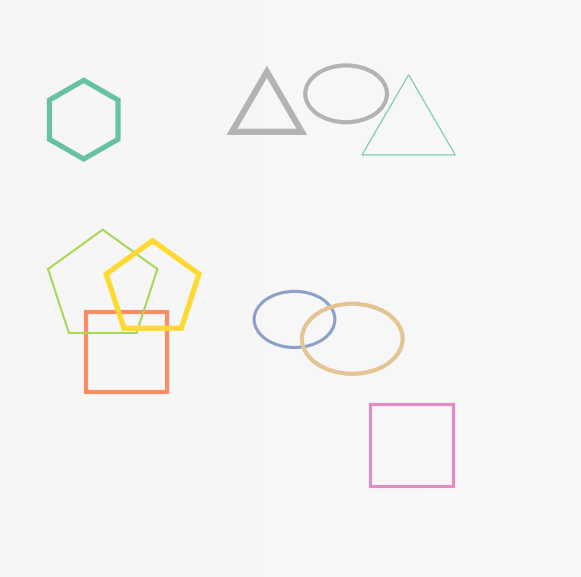[{"shape": "triangle", "thickness": 0.5, "radius": 0.46, "center": [0.703, 0.777]}, {"shape": "hexagon", "thickness": 2.5, "radius": 0.34, "center": [0.144, 0.792]}, {"shape": "square", "thickness": 2, "radius": 0.35, "center": [0.217, 0.39]}, {"shape": "oval", "thickness": 1.5, "radius": 0.35, "center": [0.507, 0.446]}, {"shape": "square", "thickness": 1.5, "radius": 0.36, "center": [0.708, 0.228]}, {"shape": "pentagon", "thickness": 1, "radius": 0.49, "center": [0.177, 0.503]}, {"shape": "pentagon", "thickness": 2.5, "radius": 0.42, "center": [0.263, 0.499]}, {"shape": "oval", "thickness": 2, "radius": 0.43, "center": [0.606, 0.413]}, {"shape": "triangle", "thickness": 3, "radius": 0.35, "center": [0.459, 0.806]}, {"shape": "oval", "thickness": 2, "radius": 0.35, "center": [0.595, 0.837]}]